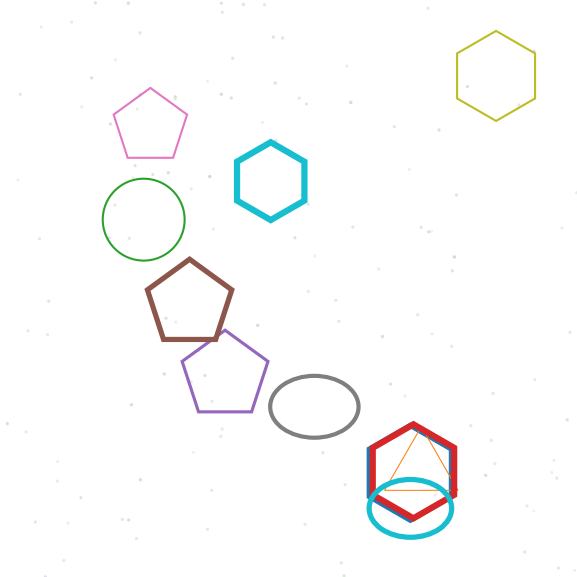[{"shape": "hexagon", "thickness": 2.5, "radius": 0.41, "center": [0.711, 0.18]}, {"shape": "triangle", "thickness": 0.5, "radius": 0.37, "center": [0.729, 0.187]}, {"shape": "circle", "thickness": 1, "radius": 0.35, "center": [0.249, 0.619]}, {"shape": "hexagon", "thickness": 3, "radius": 0.41, "center": [0.716, 0.183]}, {"shape": "pentagon", "thickness": 1.5, "radius": 0.39, "center": [0.39, 0.349]}, {"shape": "pentagon", "thickness": 2.5, "radius": 0.38, "center": [0.328, 0.473]}, {"shape": "pentagon", "thickness": 1, "radius": 0.33, "center": [0.26, 0.78]}, {"shape": "oval", "thickness": 2, "radius": 0.38, "center": [0.544, 0.295]}, {"shape": "hexagon", "thickness": 1, "radius": 0.39, "center": [0.859, 0.868]}, {"shape": "hexagon", "thickness": 3, "radius": 0.34, "center": [0.469, 0.685]}, {"shape": "oval", "thickness": 2.5, "radius": 0.36, "center": [0.711, 0.119]}]